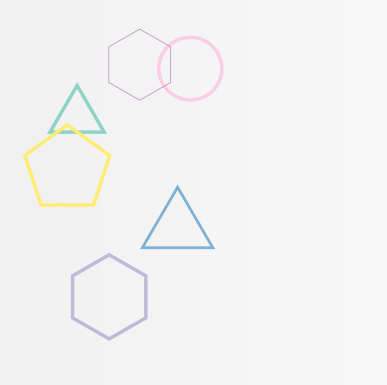[{"shape": "triangle", "thickness": 2.5, "radius": 0.4, "center": [0.199, 0.697]}, {"shape": "hexagon", "thickness": 2.5, "radius": 0.55, "center": [0.282, 0.229]}, {"shape": "triangle", "thickness": 2, "radius": 0.52, "center": [0.458, 0.409]}, {"shape": "circle", "thickness": 2.5, "radius": 0.41, "center": [0.491, 0.822]}, {"shape": "hexagon", "thickness": 0.5, "radius": 0.46, "center": [0.361, 0.832]}, {"shape": "pentagon", "thickness": 2.5, "radius": 0.58, "center": [0.174, 0.561]}]